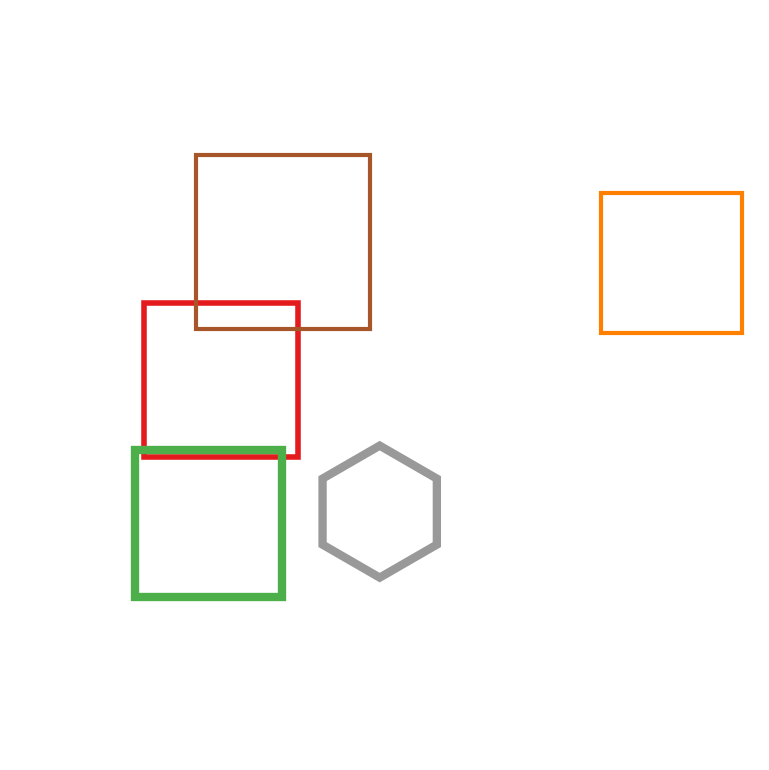[{"shape": "square", "thickness": 2, "radius": 0.5, "center": [0.287, 0.507]}, {"shape": "square", "thickness": 3, "radius": 0.48, "center": [0.27, 0.32]}, {"shape": "square", "thickness": 1.5, "radius": 0.46, "center": [0.872, 0.658]}, {"shape": "square", "thickness": 1.5, "radius": 0.56, "center": [0.367, 0.685]}, {"shape": "hexagon", "thickness": 3, "radius": 0.43, "center": [0.493, 0.336]}]